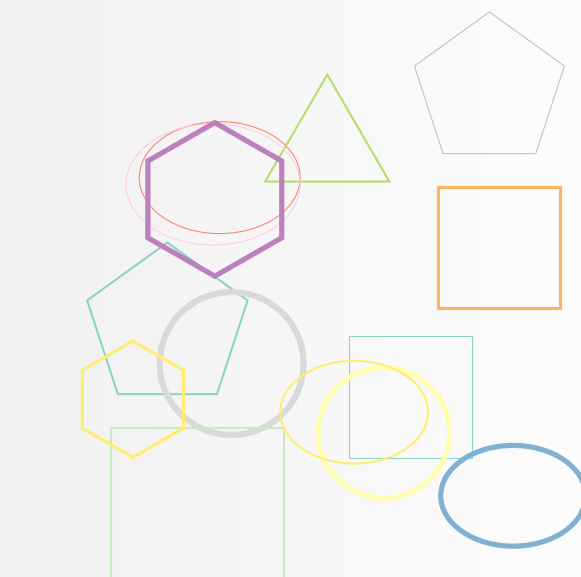[{"shape": "square", "thickness": 0.5, "radius": 0.53, "center": [0.706, 0.311]}, {"shape": "pentagon", "thickness": 1, "radius": 0.73, "center": [0.288, 0.434]}, {"shape": "circle", "thickness": 2.5, "radius": 0.57, "center": [0.66, 0.25]}, {"shape": "pentagon", "thickness": 0.5, "radius": 0.68, "center": [0.842, 0.843]}, {"shape": "oval", "thickness": 0.5, "radius": 0.69, "center": [0.378, 0.692]}, {"shape": "oval", "thickness": 2.5, "radius": 0.62, "center": [0.883, 0.141]}, {"shape": "square", "thickness": 1.5, "radius": 0.52, "center": [0.858, 0.57]}, {"shape": "triangle", "thickness": 1, "radius": 0.62, "center": [0.563, 0.746]}, {"shape": "oval", "thickness": 0.5, "radius": 0.75, "center": [0.366, 0.68]}, {"shape": "circle", "thickness": 3, "radius": 0.62, "center": [0.398, 0.37]}, {"shape": "hexagon", "thickness": 2.5, "radius": 0.66, "center": [0.37, 0.654]}, {"shape": "square", "thickness": 1, "radius": 0.75, "center": [0.34, 0.109]}, {"shape": "hexagon", "thickness": 1.5, "radius": 0.5, "center": [0.229, 0.308]}, {"shape": "oval", "thickness": 1, "radius": 0.64, "center": [0.609, 0.285]}]